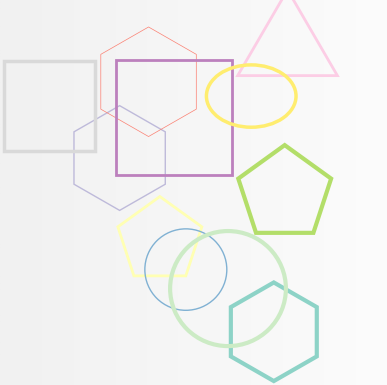[{"shape": "hexagon", "thickness": 3, "radius": 0.64, "center": [0.707, 0.138]}, {"shape": "pentagon", "thickness": 2, "radius": 0.57, "center": [0.412, 0.376]}, {"shape": "hexagon", "thickness": 1, "radius": 0.68, "center": [0.309, 0.59]}, {"shape": "hexagon", "thickness": 0.5, "radius": 0.71, "center": [0.383, 0.788]}, {"shape": "circle", "thickness": 1, "radius": 0.53, "center": [0.48, 0.3]}, {"shape": "pentagon", "thickness": 3, "radius": 0.63, "center": [0.735, 0.497]}, {"shape": "triangle", "thickness": 2, "radius": 0.74, "center": [0.742, 0.878]}, {"shape": "square", "thickness": 2.5, "radius": 0.59, "center": [0.129, 0.724]}, {"shape": "square", "thickness": 2, "radius": 0.75, "center": [0.45, 0.696]}, {"shape": "circle", "thickness": 3, "radius": 0.75, "center": [0.588, 0.25]}, {"shape": "oval", "thickness": 2.5, "radius": 0.58, "center": [0.648, 0.75]}]